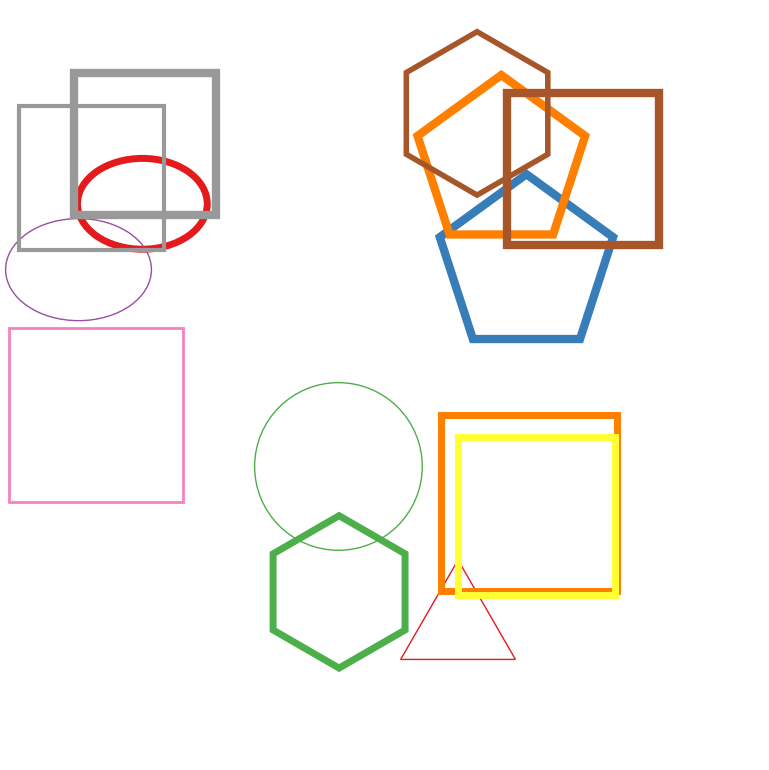[{"shape": "oval", "thickness": 2.5, "radius": 0.42, "center": [0.185, 0.735]}, {"shape": "triangle", "thickness": 0.5, "radius": 0.43, "center": [0.595, 0.187]}, {"shape": "pentagon", "thickness": 3, "radius": 0.59, "center": [0.684, 0.655]}, {"shape": "circle", "thickness": 0.5, "radius": 0.54, "center": [0.44, 0.394]}, {"shape": "hexagon", "thickness": 2.5, "radius": 0.49, "center": [0.44, 0.231]}, {"shape": "oval", "thickness": 0.5, "radius": 0.47, "center": [0.102, 0.65]}, {"shape": "square", "thickness": 2.5, "radius": 0.57, "center": [0.687, 0.347]}, {"shape": "pentagon", "thickness": 3, "radius": 0.57, "center": [0.651, 0.788]}, {"shape": "square", "thickness": 2.5, "radius": 0.51, "center": [0.697, 0.33]}, {"shape": "square", "thickness": 3, "radius": 0.49, "center": [0.757, 0.781]}, {"shape": "hexagon", "thickness": 2, "radius": 0.53, "center": [0.62, 0.853]}, {"shape": "square", "thickness": 1, "radius": 0.56, "center": [0.125, 0.461]}, {"shape": "square", "thickness": 1.5, "radius": 0.47, "center": [0.119, 0.769]}, {"shape": "square", "thickness": 3, "radius": 0.46, "center": [0.188, 0.813]}]